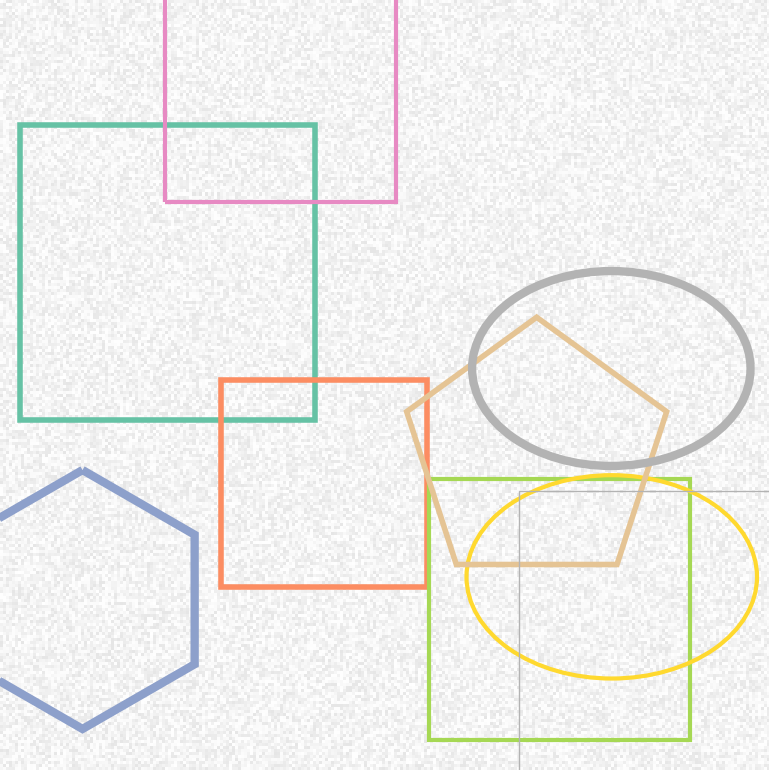[{"shape": "square", "thickness": 2, "radius": 0.96, "center": [0.217, 0.646]}, {"shape": "square", "thickness": 2, "radius": 0.67, "center": [0.421, 0.372]}, {"shape": "hexagon", "thickness": 3, "radius": 0.84, "center": [0.107, 0.221]}, {"shape": "square", "thickness": 1.5, "radius": 0.75, "center": [0.364, 0.888]}, {"shape": "square", "thickness": 1.5, "radius": 0.85, "center": [0.727, 0.208]}, {"shape": "oval", "thickness": 1.5, "radius": 0.94, "center": [0.794, 0.251]}, {"shape": "pentagon", "thickness": 2, "radius": 0.89, "center": [0.697, 0.41]}, {"shape": "oval", "thickness": 3, "radius": 0.9, "center": [0.794, 0.521]}, {"shape": "square", "thickness": 0.5, "radius": 0.99, "center": [0.873, 0.164]}]